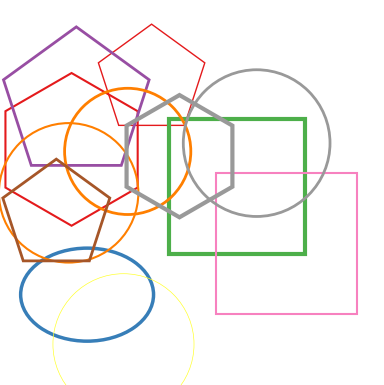[{"shape": "pentagon", "thickness": 1, "radius": 0.73, "center": [0.394, 0.792]}, {"shape": "hexagon", "thickness": 1.5, "radius": 0.99, "center": [0.186, 0.612]}, {"shape": "oval", "thickness": 2.5, "radius": 0.86, "center": [0.226, 0.235]}, {"shape": "square", "thickness": 3, "radius": 0.88, "center": [0.616, 0.516]}, {"shape": "pentagon", "thickness": 2, "radius": 0.99, "center": [0.198, 0.731]}, {"shape": "circle", "thickness": 2, "radius": 0.82, "center": [0.332, 0.607]}, {"shape": "circle", "thickness": 1.5, "radius": 0.91, "center": [0.178, 0.499]}, {"shape": "circle", "thickness": 0.5, "radius": 0.92, "center": [0.321, 0.106]}, {"shape": "pentagon", "thickness": 2, "radius": 0.73, "center": [0.146, 0.441]}, {"shape": "square", "thickness": 1.5, "radius": 0.91, "center": [0.744, 0.368]}, {"shape": "hexagon", "thickness": 3, "radius": 0.79, "center": [0.466, 0.594]}, {"shape": "circle", "thickness": 2, "radius": 0.95, "center": [0.667, 0.628]}]